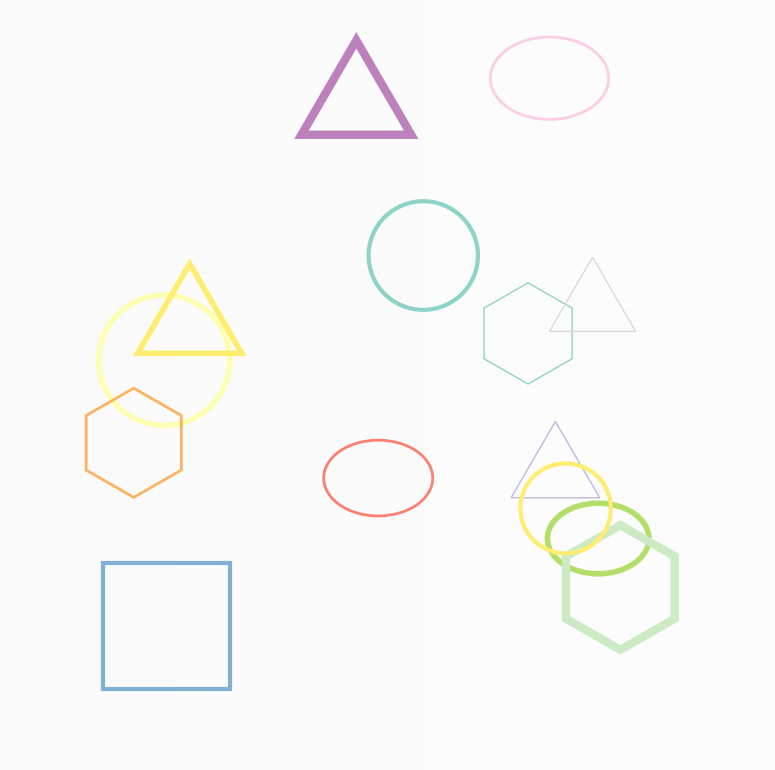[{"shape": "circle", "thickness": 1.5, "radius": 0.35, "center": [0.546, 0.668]}, {"shape": "hexagon", "thickness": 0.5, "radius": 0.33, "center": [0.681, 0.567]}, {"shape": "circle", "thickness": 2, "radius": 0.42, "center": [0.212, 0.532]}, {"shape": "triangle", "thickness": 0.5, "radius": 0.33, "center": [0.717, 0.387]}, {"shape": "oval", "thickness": 1, "radius": 0.35, "center": [0.488, 0.379]}, {"shape": "square", "thickness": 1.5, "radius": 0.41, "center": [0.215, 0.187]}, {"shape": "hexagon", "thickness": 1, "radius": 0.35, "center": [0.173, 0.425]}, {"shape": "oval", "thickness": 2, "radius": 0.33, "center": [0.772, 0.301]}, {"shape": "oval", "thickness": 1, "radius": 0.38, "center": [0.709, 0.898]}, {"shape": "triangle", "thickness": 0.5, "radius": 0.32, "center": [0.765, 0.602]}, {"shape": "triangle", "thickness": 3, "radius": 0.41, "center": [0.46, 0.866]}, {"shape": "hexagon", "thickness": 3, "radius": 0.4, "center": [0.8, 0.237]}, {"shape": "circle", "thickness": 1.5, "radius": 0.29, "center": [0.73, 0.34]}, {"shape": "triangle", "thickness": 2, "radius": 0.39, "center": [0.245, 0.58]}]